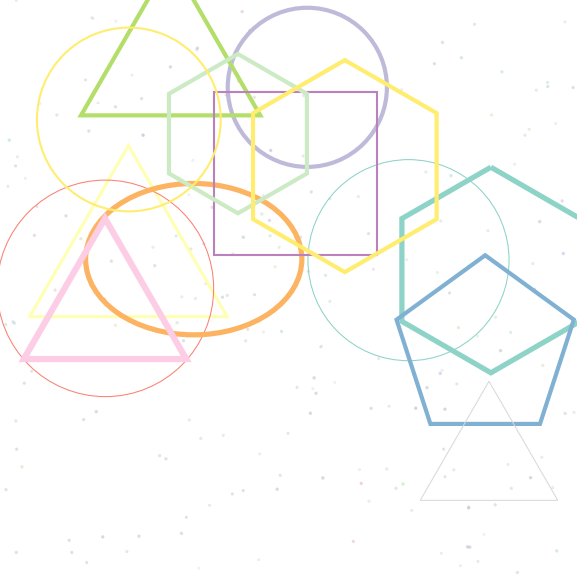[{"shape": "hexagon", "thickness": 2.5, "radius": 0.89, "center": [0.85, 0.532]}, {"shape": "circle", "thickness": 0.5, "radius": 0.87, "center": [0.707, 0.549]}, {"shape": "triangle", "thickness": 1.5, "radius": 0.99, "center": [0.222, 0.55]}, {"shape": "circle", "thickness": 2, "radius": 0.69, "center": [0.532, 0.848]}, {"shape": "circle", "thickness": 0.5, "radius": 0.94, "center": [0.182, 0.5]}, {"shape": "pentagon", "thickness": 2, "radius": 0.81, "center": [0.84, 0.396]}, {"shape": "oval", "thickness": 2.5, "radius": 0.94, "center": [0.335, 0.55]}, {"shape": "triangle", "thickness": 2, "radius": 0.9, "center": [0.295, 0.889]}, {"shape": "triangle", "thickness": 3, "radius": 0.81, "center": [0.182, 0.459]}, {"shape": "triangle", "thickness": 0.5, "radius": 0.69, "center": [0.847, 0.201]}, {"shape": "square", "thickness": 1, "radius": 0.71, "center": [0.512, 0.698]}, {"shape": "hexagon", "thickness": 2, "radius": 0.69, "center": [0.412, 0.768]}, {"shape": "circle", "thickness": 1, "radius": 0.8, "center": [0.223, 0.792]}, {"shape": "hexagon", "thickness": 2, "radius": 0.92, "center": [0.597, 0.711]}]